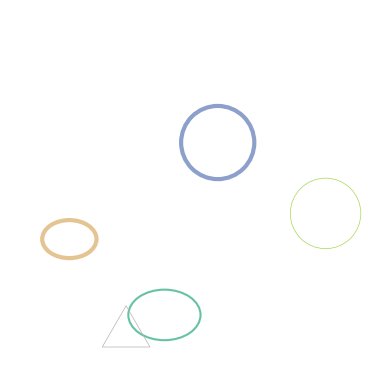[{"shape": "oval", "thickness": 1.5, "radius": 0.47, "center": [0.427, 0.182]}, {"shape": "circle", "thickness": 3, "radius": 0.48, "center": [0.565, 0.63]}, {"shape": "circle", "thickness": 0.5, "radius": 0.46, "center": [0.846, 0.446]}, {"shape": "oval", "thickness": 3, "radius": 0.35, "center": [0.18, 0.379]}, {"shape": "triangle", "thickness": 0.5, "radius": 0.36, "center": [0.328, 0.134]}]